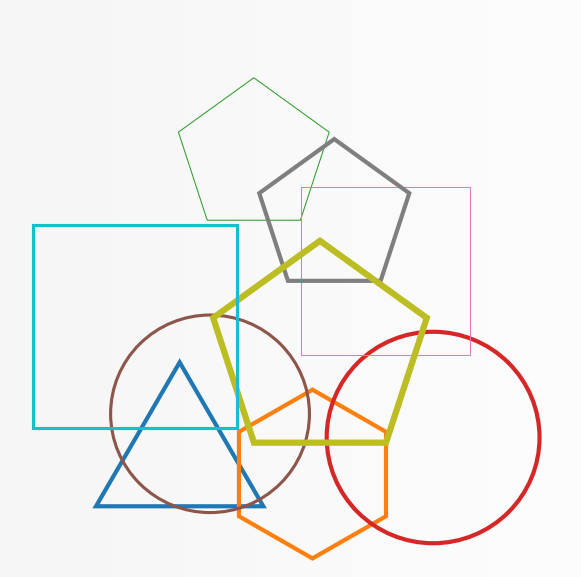[{"shape": "triangle", "thickness": 2, "radius": 0.83, "center": [0.309, 0.206]}, {"shape": "hexagon", "thickness": 2, "radius": 0.73, "center": [0.538, 0.178]}, {"shape": "pentagon", "thickness": 0.5, "radius": 0.68, "center": [0.437, 0.728]}, {"shape": "circle", "thickness": 2, "radius": 0.92, "center": [0.745, 0.242]}, {"shape": "circle", "thickness": 1.5, "radius": 0.86, "center": [0.361, 0.283]}, {"shape": "square", "thickness": 0.5, "radius": 0.73, "center": [0.663, 0.529]}, {"shape": "pentagon", "thickness": 2, "radius": 0.68, "center": [0.575, 0.623]}, {"shape": "pentagon", "thickness": 3, "radius": 0.97, "center": [0.55, 0.389]}, {"shape": "square", "thickness": 1.5, "radius": 0.88, "center": [0.232, 0.434]}]